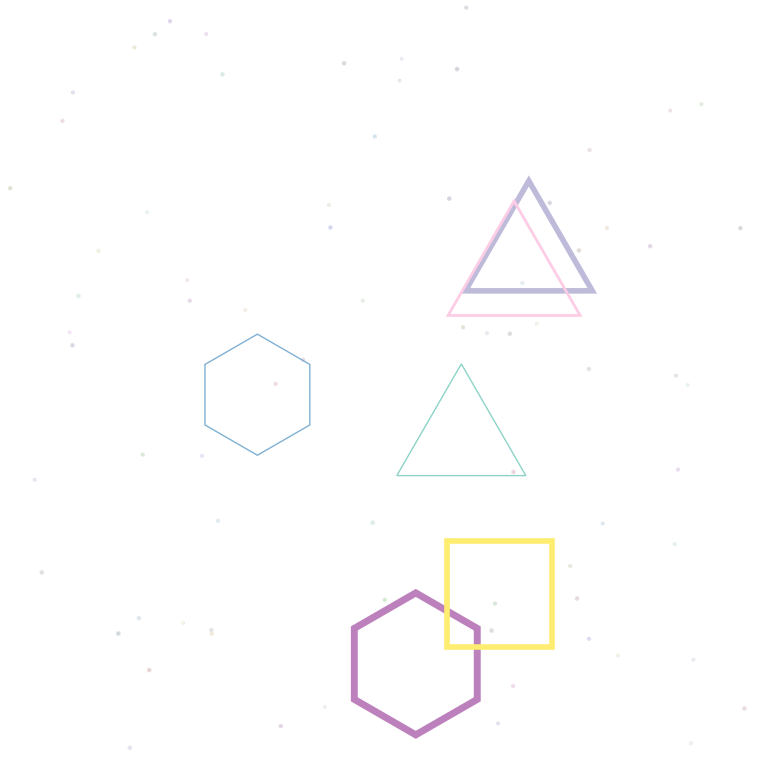[{"shape": "triangle", "thickness": 0.5, "radius": 0.48, "center": [0.599, 0.431]}, {"shape": "triangle", "thickness": 2, "radius": 0.48, "center": [0.687, 0.67]}, {"shape": "hexagon", "thickness": 0.5, "radius": 0.39, "center": [0.334, 0.487]}, {"shape": "triangle", "thickness": 1, "radius": 0.5, "center": [0.668, 0.64]}, {"shape": "hexagon", "thickness": 2.5, "radius": 0.46, "center": [0.54, 0.138]}, {"shape": "square", "thickness": 2, "radius": 0.34, "center": [0.649, 0.229]}]